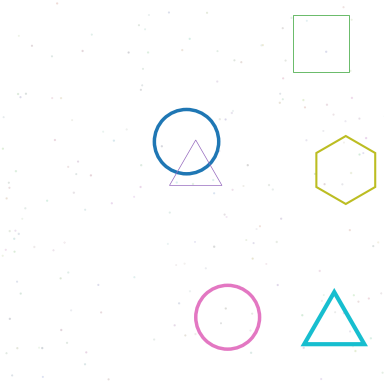[{"shape": "circle", "thickness": 2.5, "radius": 0.42, "center": [0.485, 0.632]}, {"shape": "square", "thickness": 0.5, "radius": 0.37, "center": [0.834, 0.887]}, {"shape": "triangle", "thickness": 0.5, "radius": 0.39, "center": [0.508, 0.558]}, {"shape": "circle", "thickness": 2.5, "radius": 0.41, "center": [0.591, 0.176]}, {"shape": "hexagon", "thickness": 1.5, "radius": 0.44, "center": [0.898, 0.558]}, {"shape": "triangle", "thickness": 3, "radius": 0.45, "center": [0.868, 0.151]}]